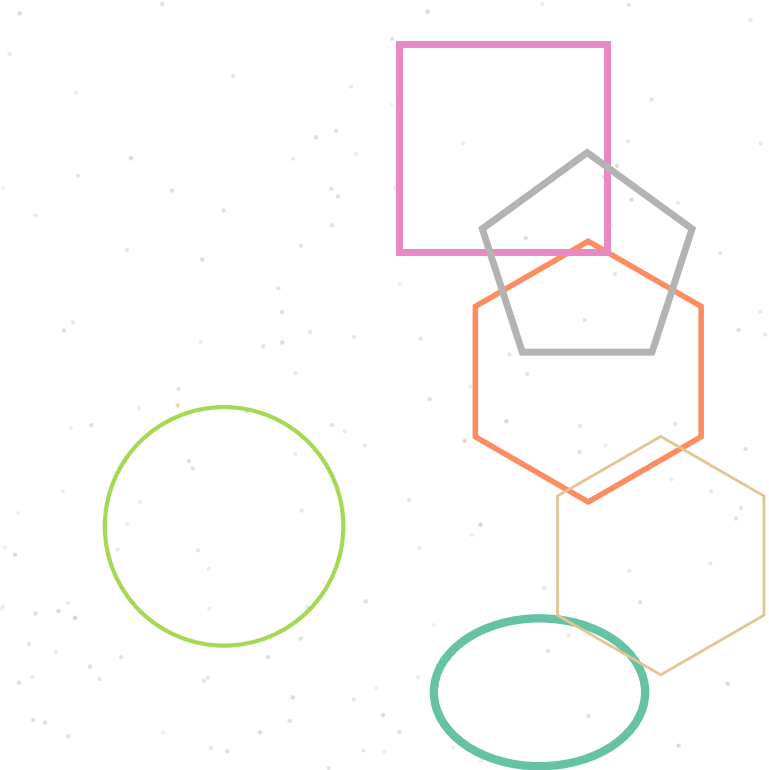[{"shape": "oval", "thickness": 3, "radius": 0.69, "center": [0.701, 0.101]}, {"shape": "hexagon", "thickness": 2, "radius": 0.85, "center": [0.764, 0.517]}, {"shape": "square", "thickness": 2.5, "radius": 0.68, "center": [0.653, 0.808]}, {"shape": "circle", "thickness": 1.5, "radius": 0.77, "center": [0.291, 0.316]}, {"shape": "hexagon", "thickness": 1, "radius": 0.77, "center": [0.858, 0.278]}, {"shape": "pentagon", "thickness": 2.5, "radius": 0.72, "center": [0.763, 0.659]}]